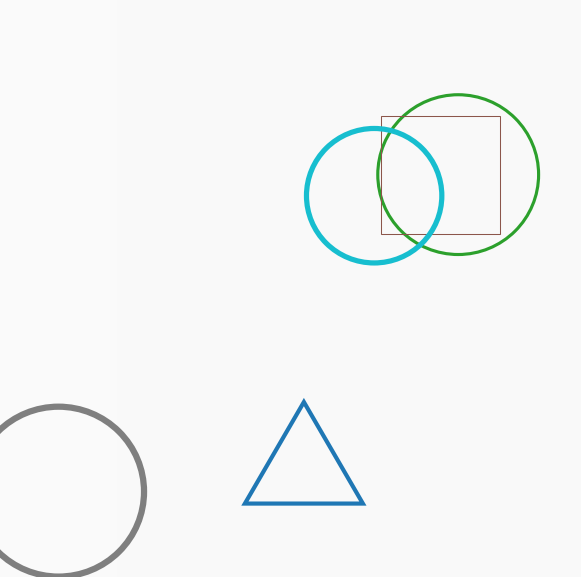[{"shape": "triangle", "thickness": 2, "radius": 0.59, "center": [0.523, 0.186]}, {"shape": "circle", "thickness": 1.5, "radius": 0.69, "center": [0.788, 0.697]}, {"shape": "square", "thickness": 0.5, "radius": 0.51, "center": [0.757, 0.697]}, {"shape": "circle", "thickness": 3, "radius": 0.74, "center": [0.101, 0.148]}, {"shape": "circle", "thickness": 2.5, "radius": 0.58, "center": [0.644, 0.66]}]